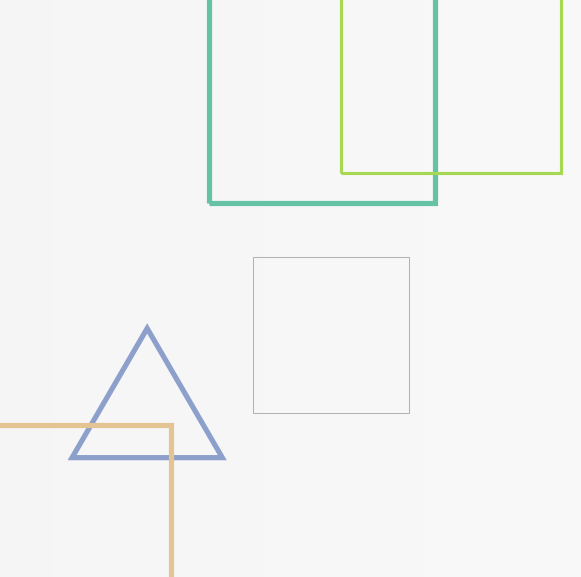[{"shape": "square", "thickness": 2.5, "radius": 0.97, "center": [0.554, 0.843]}, {"shape": "triangle", "thickness": 2.5, "radius": 0.75, "center": [0.253, 0.281]}, {"shape": "square", "thickness": 1.5, "radius": 0.95, "center": [0.776, 0.888]}, {"shape": "square", "thickness": 2.5, "radius": 0.77, "center": [0.14, 0.109]}, {"shape": "square", "thickness": 0.5, "radius": 0.67, "center": [0.57, 0.419]}]